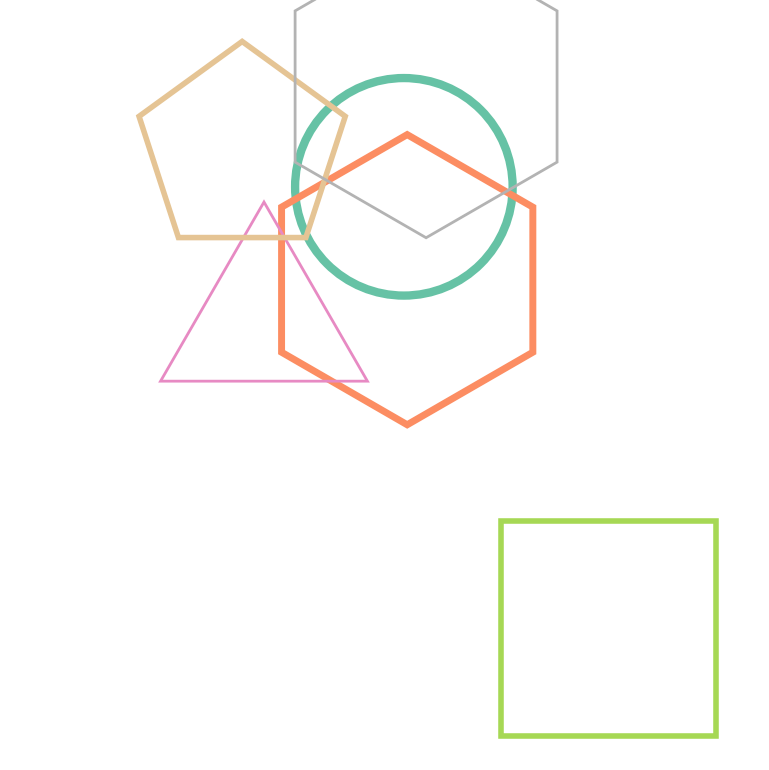[{"shape": "circle", "thickness": 3, "radius": 0.71, "center": [0.525, 0.757]}, {"shape": "hexagon", "thickness": 2.5, "radius": 0.94, "center": [0.529, 0.637]}, {"shape": "triangle", "thickness": 1, "radius": 0.78, "center": [0.343, 0.583]}, {"shape": "square", "thickness": 2, "radius": 0.7, "center": [0.79, 0.184]}, {"shape": "pentagon", "thickness": 2, "radius": 0.7, "center": [0.314, 0.805]}, {"shape": "hexagon", "thickness": 1, "radius": 0.98, "center": [0.553, 0.888]}]